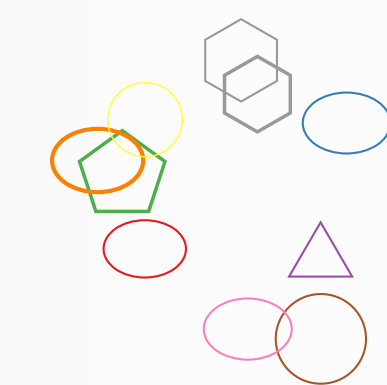[{"shape": "oval", "thickness": 1.5, "radius": 0.53, "center": [0.374, 0.354]}, {"shape": "oval", "thickness": 1.5, "radius": 0.57, "center": [0.894, 0.68]}, {"shape": "pentagon", "thickness": 2.5, "radius": 0.58, "center": [0.315, 0.545]}, {"shape": "triangle", "thickness": 1.5, "radius": 0.47, "center": [0.827, 0.329]}, {"shape": "oval", "thickness": 3, "radius": 0.59, "center": [0.252, 0.583]}, {"shape": "circle", "thickness": 1, "radius": 0.48, "center": [0.374, 0.689]}, {"shape": "circle", "thickness": 1.5, "radius": 0.58, "center": [0.828, 0.12]}, {"shape": "oval", "thickness": 1.5, "radius": 0.57, "center": [0.639, 0.145]}, {"shape": "hexagon", "thickness": 2.5, "radius": 0.49, "center": [0.664, 0.755]}, {"shape": "hexagon", "thickness": 1.5, "radius": 0.53, "center": [0.622, 0.843]}]